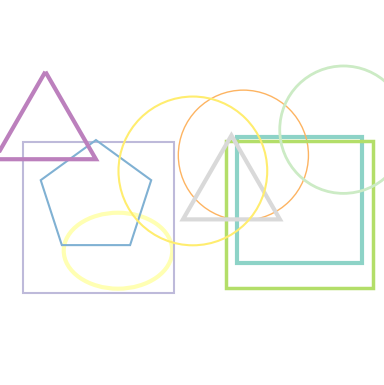[{"shape": "square", "thickness": 3, "radius": 0.81, "center": [0.777, 0.48]}, {"shape": "oval", "thickness": 3, "radius": 0.7, "center": [0.306, 0.349]}, {"shape": "square", "thickness": 1.5, "radius": 0.98, "center": [0.256, 0.435]}, {"shape": "pentagon", "thickness": 1.5, "radius": 0.75, "center": [0.249, 0.485]}, {"shape": "circle", "thickness": 1, "radius": 0.84, "center": [0.632, 0.597]}, {"shape": "square", "thickness": 2.5, "radius": 0.96, "center": [0.778, 0.442]}, {"shape": "triangle", "thickness": 3, "radius": 0.73, "center": [0.601, 0.503]}, {"shape": "triangle", "thickness": 3, "radius": 0.76, "center": [0.118, 0.662]}, {"shape": "circle", "thickness": 2, "radius": 0.83, "center": [0.892, 0.663]}, {"shape": "circle", "thickness": 1.5, "radius": 0.97, "center": [0.501, 0.556]}]